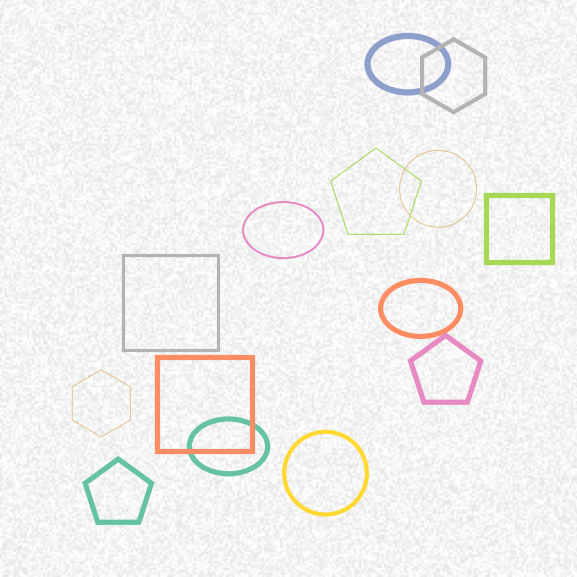[{"shape": "pentagon", "thickness": 2.5, "radius": 0.3, "center": [0.205, 0.144]}, {"shape": "oval", "thickness": 2.5, "radius": 0.34, "center": [0.396, 0.226]}, {"shape": "square", "thickness": 2.5, "radius": 0.41, "center": [0.354, 0.3]}, {"shape": "oval", "thickness": 2.5, "radius": 0.35, "center": [0.728, 0.465]}, {"shape": "oval", "thickness": 3, "radius": 0.35, "center": [0.706, 0.888]}, {"shape": "oval", "thickness": 1, "radius": 0.35, "center": [0.49, 0.601]}, {"shape": "pentagon", "thickness": 2.5, "radius": 0.32, "center": [0.772, 0.354]}, {"shape": "square", "thickness": 2.5, "radius": 0.29, "center": [0.899, 0.603]}, {"shape": "pentagon", "thickness": 0.5, "radius": 0.41, "center": [0.651, 0.66]}, {"shape": "circle", "thickness": 2, "radius": 0.36, "center": [0.564, 0.18]}, {"shape": "circle", "thickness": 0.5, "radius": 0.33, "center": [0.759, 0.672]}, {"shape": "hexagon", "thickness": 0.5, "radius": 0.29, "center": [0.175, 0.301]}, {"shape": "hexagon", "thickness": 2, "radius": 0.32, "center": [0.785, 0.868]}, {"shape": "square", "thickness": 1.5, "radius": 0.41, "center": [0.295, 0.475]}]